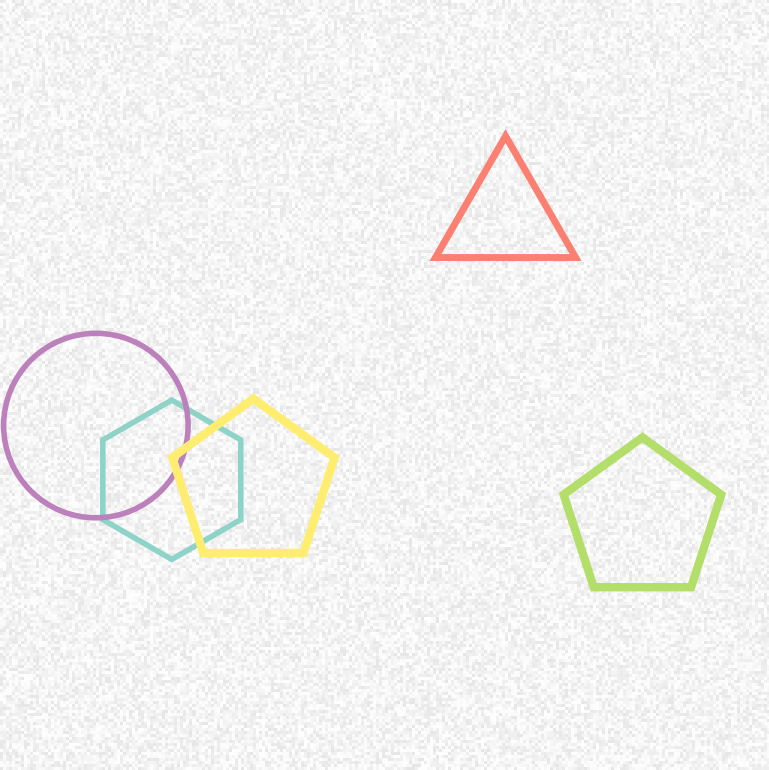[{"shape": "hexagon", "thickness": 2, "radius": 0.52, "center": [0.223, 0.377]}, {"shape": "triangle", "thickness": 2.5, "radius": 0.53, "center": [0.657, 0.718]}, {"shape": "pentagon", "thickness": 3, "radius": 0.54, "center": [0.834, 0.324]}, {"shape": "circle", "thickness": 2, "radius": 0.6, "center": [0.124, 0.447]}, {"shape": "pentagon", "thickness": 3, "radius": 0.55, "center": [0.329, 0.371]}]